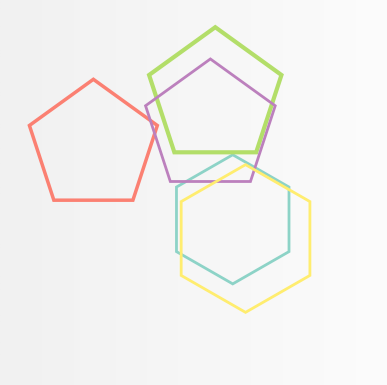[{"shape": "hexagon", "thickness": 2, "radius": 0.84, "center": [0.601, 0.43]}, {"shape": "pentagon", "thickness": 2.5, "radius": 0.87, "center": [0.241, 0.62]}, {"shape": "pentagon", "thickness": 3, "radius": 0.9, "center": [0.556, 0.75]}, {"shape": "pentagon", "thickness": 2, "radius": 0.88, "center": [0.543, 0.671]}, {"shape": "hexagon", "thickness": 2, "radius": 0.96, "center": [0.634, 0.38]}]